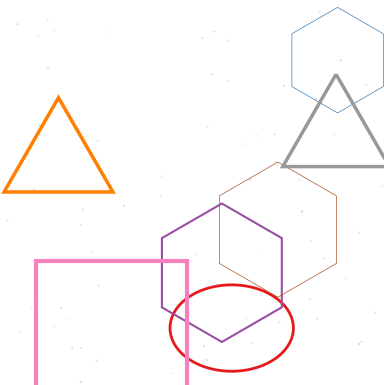[{"shape": "oval", "thickness": 2, "radius": 0.8, "center": [0.602, 0.148]}, {"shape": "hexagon", "thickness": 0.5, "radius": 0.69, "center": [0.877, 0.844]}, {"shape": "hexagon", "thickness": 1.5, "radius": 0.9, "center": [0.576, 0.292]}, {"shape": "triangle", "thickness": 2.5, "radius": 0.82, "center": [0.152, 0.583]}, {"shape": "hexagon", "thickness": 0.5, "radius": 0.88, "center": [0.722, 0.404]}, {"shape": "square", "thickness": 3, "radius": 0.98, "center": [0.289, 0.126]}, {"shape": "triangle", "thickness": 2.5, "radius": 0.8, "center": [0.873, 0.647]}]